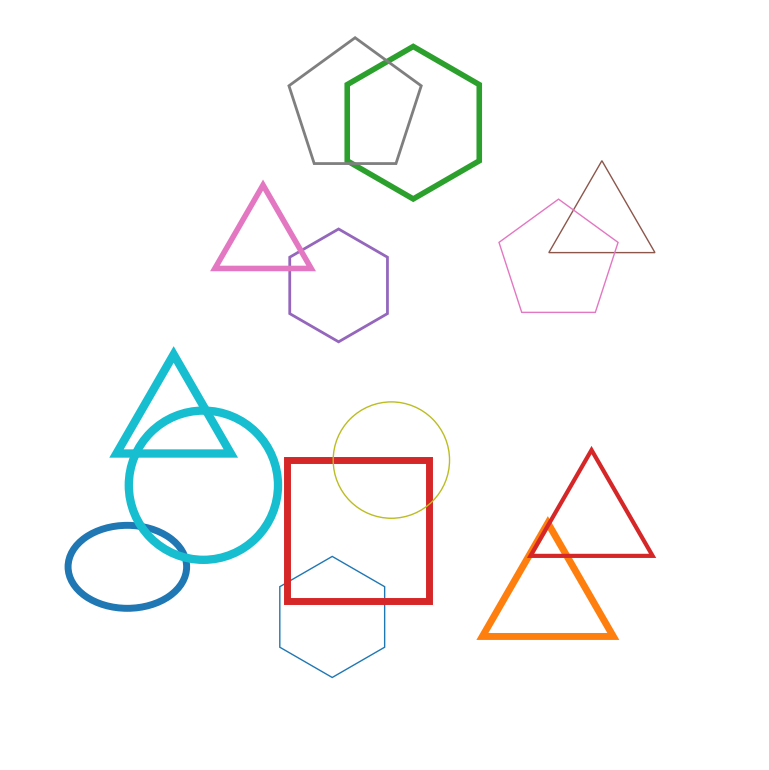[{"shape": "oval", "thickness": 2.5, "radius": 0.38, "center": [0.165, 0.264]}, {"shape": "hexagon", "thickness": 0.5, "radius": 0.39, "center": [0.431, 0.199]}, {"shape": "triangle", "thickness": 2.5, "radius": 0.49, "center": [0.712, 0.223]}, {"shape": "hexagon", "thickness": 2, "radius": 0.49, "center": [0.537, 0.841]}, {"shape": "triangle", "thickness": 1.5, "radius": 0.46, "center": [0.768, 0.324]}, {"shape": "square", "thickness": 2.5, "radius": 0.46, "center": [0.465, 0.311]}, {"shape": "hexagon", "thickness": 1, "radius": 0.37, "center": [0.44, 0.629]}, {"shape": "triangle", "thickness": 0.5, "radius": 0.4, "center": [0.782, 0.712]}, {"shape": "pentagon", "thickness": 0.5, "radius": 0.41, "center": [0.725, 0.66]}, {"shape": "triangle", "thickness": 2, "radius": 0.36, "center": [0.342, 0.687]}, {"shape": "pentagon", "thickness": 1, "radius": 0.45, "center": [0.461, 0.861]}, {"shape": "circle", "thickness": 0.5, "radius": 0.38, "center": [0.508, 0.402]}, {"shape": "circle", "thickness": 3, "radius": 0.48, "center": [0.264, 0.37]}, {"shape": "triangle", "thickness": 3, "radius": 0.43, "center": [0.226, 0.454]}]